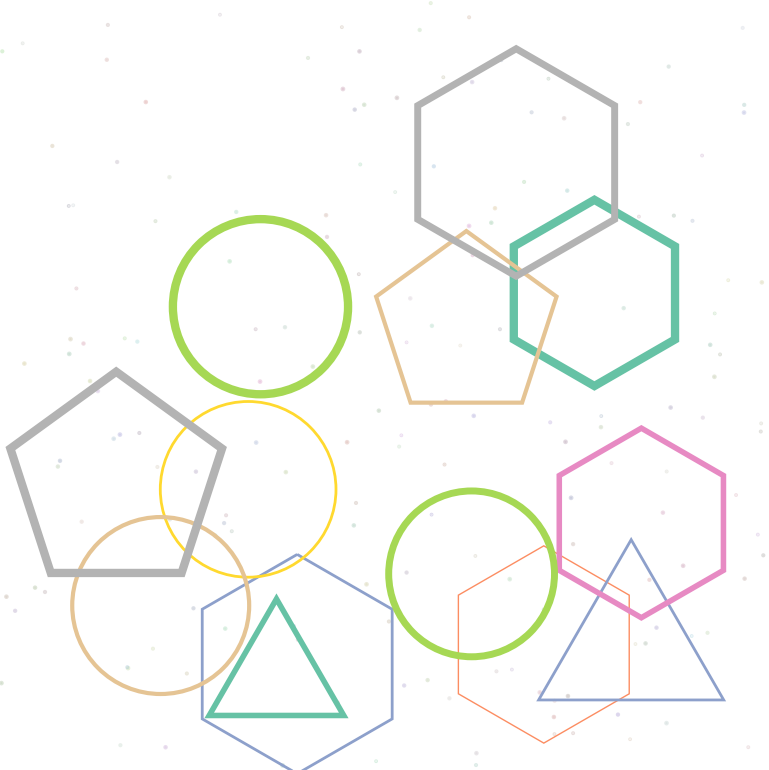[{"shape": "triangle", "thickness": 2, "radius": 0.5, "center": [0.359, 0.121]}, {"shape": "hexagon", "thickness": 3, "radius": 0.6, "center": [0.772, 0.62]}, {"shape": "hexagon", "thickness": 0.5, "radius": 0.64, "center": [0.706, 0.163]}, {"shape": "hexagon", "thickness": 1, "radius": 0.71, "center": [0.386, 0.138]}, {"shape": "triangle", "thickness": 1, "radius": 0.69, "center": [0.82, 0.16]}, {"shape": "hexagon", "thickness": 2, "radius": 0.62, "center": [0.833, 0.321]}, {"shape": "circle", "thickness": 2.5, "radius": 0.54, "center": [0.612, 0.255]}, {"shape": "circle", "thickness": 3, "radius": 0.57, "center": [0.338, 0.602]}, {"shape": "circle", "thickness": 1, "radius": 0.57, "center": [0.322, 0.364]}, {"shape": "circle", "thickness": 1.5, "radius": 0.57, "center": [0.209, 0.214]}, {"shape": "pentagon", "thickness": 1.5, "radius": 0.62, "center": [0.606, 0.577]}, {"shape": "hexagon", "thickness": 2.5, "radius": 0.74, "center": [0.67, 0.789]}, {"shape": "pentagon", "thickness": 3, "radius": 0.72, "center": [0.151, 0.373]}]